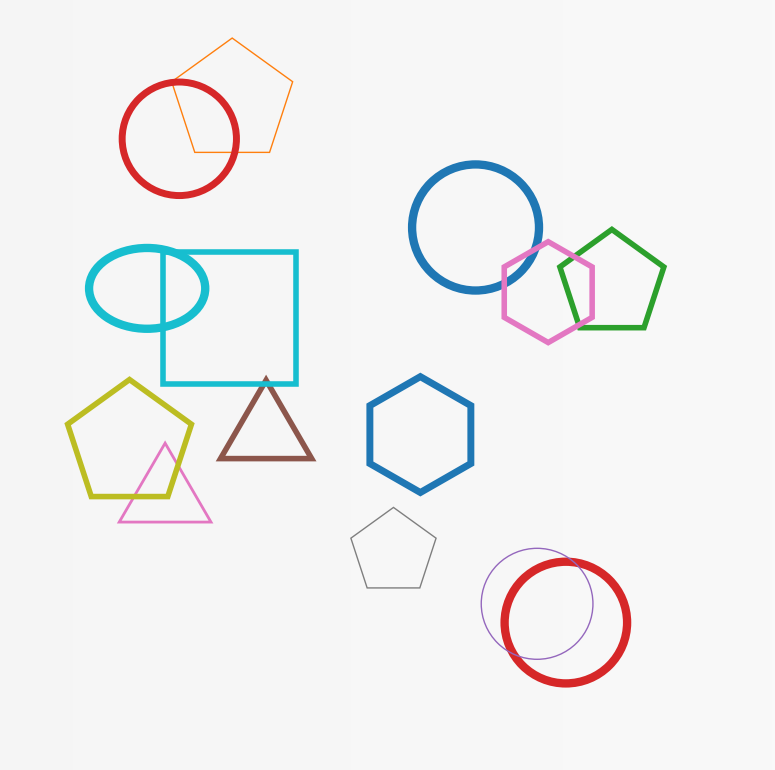[{"shape": "circle", "thickness": 3, "radius": 0.41, "center": [0.614, 0.705]}, {"shape": "hexagon", "thickness": 2.5, "radius": 0.38, "center": [0.542, 0.436]}, {"shape": "pentagon", "thickness": 0.5, "radius": 0.41, "center": [0.3, 0.869]}, {"shape": "pentagon", "thickness": 2, "radius": 0.35, "center": [0.79, 0.631]}, {"shape": "circle", "thickness": 3, "radius": 0.4, "center": [0.73, 0.191]}, {"shape": "circle", "thickness": 2.5, "radius": 0.37, "center": [0.231, 0.82]}, {"shape": "circle", "thickness": 0.5, "radius": 0.36, "center": [0.693, 0.216]}, {"shape": "triangle", "thickness": 2, "radius": 0.34, "center": [0.343, 0.438]}, {"shape": "hexagon", "thickness": 2, "radius": 0.33, "center": [0.707, 0.621]}, {"shape": "triangle", "thickness": 1, "radius": 0.34, "center": [0.213, 0.356]}, {"shape": "pentagon", "thickness": 0.5, "radius": 0.29, "center": [0.508, 0.283]}, {"shape": "pentagon", "thickness": 2, "radius": 0.42, "center": [0.167, 0.423]}, {"shape": "oval", "thickness": 3, "radius": 0.37, "center": [0.19, 0.625]}, {"shape": "square", "thickness": 2, "radius": 0.43, "center": [0.296, 0.587]}]